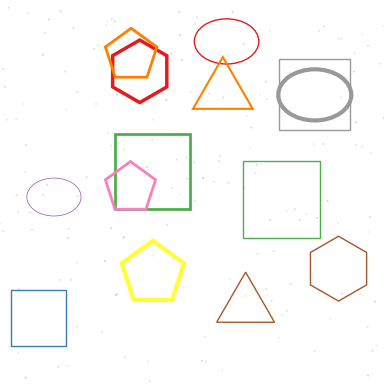[{"shape": "hexagon", "thickness": 2.5, "radius": 0.41, "center": [0.363, 0.815]}, {"shape": "oval", "thickness": 1, "radius": 0.42, "center": [0.589, 0.892]}, {"shape": "square", "thickness": 1, "radius": 0.36, "center": [0.1, 0.174]}, {"shape": "square", "thickness": 2, "radius": 0.49, "center": [0.396, 0.554]}, {"shape": "square", "thickness": 1, "radius": 0.5, "center": [0.731, 0.482]}, {"shape": "oval", "thickness": 0.5, "radius": 0.35, "center": [0.14, 0.488]}, {"shape": "pentagon", "thickness": 2, "radius": 0.35, "center": [0.341, 0.856]}, {"shape": "triangle", "thickness": 1.5, "radius": 0.45, "center": [0.579, 0.762]}, {"shape": "pentagon", "thickness": 3, "radius": 0.42, "center": [0.397, 0.29]}, {"shape": "triangle", "thickness": 1, "radius": 0.43, "center": [0.638, 0.206]}, {"shape": "hexagon", "thickness": 1, "radius": 0.42, "center": [0.879, 0.302]}, {"shape": "pentagon", "thickness": 2, "radius": 0.34, "center": [0.339, 0.512]}, {"shape": "square", "thickness": 1, "radius": 0.46, "center": [0.817, 0.755]}, {"shape": "oval", "thickness": 3, "radius": 0.47, "center": [0.818, 0.754]}]